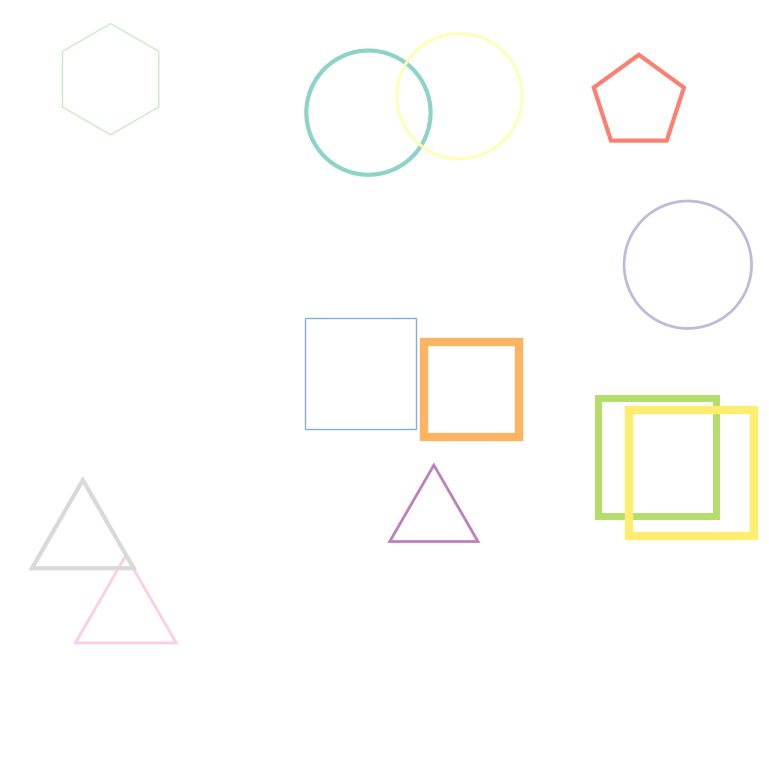[{"shape": "circle", "thickness": 1.5, "radius": 0.4, "center": [0.479, 0.854]}, {"shape": "circle", "thickness": 1, "radius": 0.41, "center": [0.597, 0.875]}, {"shape": "circle", "thickness": 1, "radius": 0.41, "center": [0.893, 0.656]}, {"shape": "pentagon", "thickness": 1.5, "radius": 0.31, "center": [0.83, 0.867]}, {"shape": "square", "thickness": 0.5, "radius": 0.36, "center": [0.469, 0.515]}, {"shape": "square", "thickness": 3, "radius": 0.31, "center": [0.612, 0.494]}, {"shape": "square", "thickness": 2.5, "radius": 0.38, "center": [0.854, 0.406]}, {"shape": "triangle", "thickness": 1, "radius": 0.38, "center": [0.163, 0.203]}, {"shape": "triangle", "thickness": 1.5, "radius": 0.38, "center": [0.108, 0.3]}, {"shape": "triangle", "thickness": 1, "radius": 0.33, "center": [0.563, 0.33]}, {"shape": "hexagon", "thickness": 0.5, "radius": 0.36, "center": [0.144, 0.897]}, {"shape": "square", "thickness": 3, "radius": 0.41, "center": [0.898, 0.386]}]